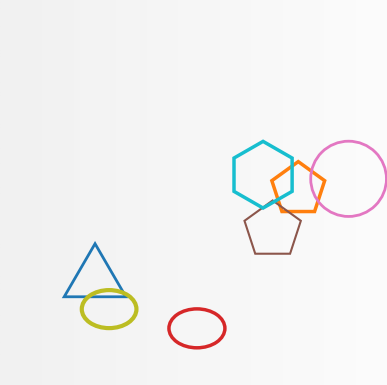[{"shape": "triangle", "thickness": 2, "radius": 0.46, "center": [0.245, 0.275]}, {"shape": "pentagon", "thickness": 2.5, "radius": 0.36, "center": [0.77, 0.509]}, {"shape": "oval", "thickness": 2.5, "radius": 0.36, "center": [0.508, 0.147]}, {"shape": "pentagon", "thickness": 1.5, "radius": 0.38, "center": [0.704, 0.403]}, {"shape": "circle", "thickness": 2, "radius": 0.49, "center": [0.9, 0.536]}, {"shape": "oval", "thickness": 3, "radius": 0.35, "center": [0.282, 0.197]}, {"shape": "hexagon", "thickness": 2.5, "radius": 0.43, "center": [0.679, 0.546]}]